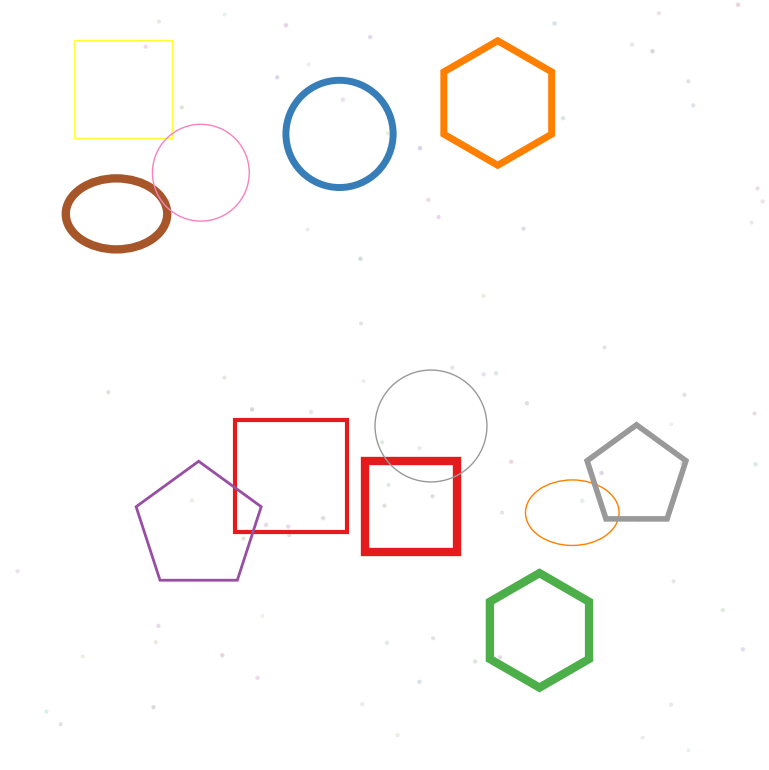[{"shape": "square", "thickness": 1.5, "radius": 0.37, "center": [0.378, 0.382]}, {"shape": "square", "thickness": 3, "radius": 0.3, "center": [0.534, 0.343]}, {"shape": "circle", "thickness": 2.5, "radius": 0.35, "center": [0.441, 0.826]}, {"shape": "hexagon", "thickness": 3, "radius": 0.37, "center": [0.701, 0.181]}, {"shape": "pentagon", "thickness": 1, "radius": 0.43, "center": [0.258, 0.316]}, {"shape": "oval", "thickness": 0.5, "radius": 0.3, "center": [0.743, 0.334]}, {"shape": "hexagon", "thickness": 2.5, "radius": 0.4, "center": [0.646, 0.866]}, {"shape": "square", "thickness": 0.5, "radius": 0.32, "center": [0.16, 0.884]}, {"shape": "oval", "thickness": 3, "radius": 0.33, "center": [0.151, 0.722]}, {"shape": "circle", "thickness": 0.5, "radius": 0.31, "center": [0.261, 0.776]}, {"shape": "pentagon", "thickness": 2, "radius": 0.34, "center": [0.827, 0.381]}, {"shape": "circle", "thickness": 0.5, "radius": 0.36, "center": [0.56, 0.447]}]